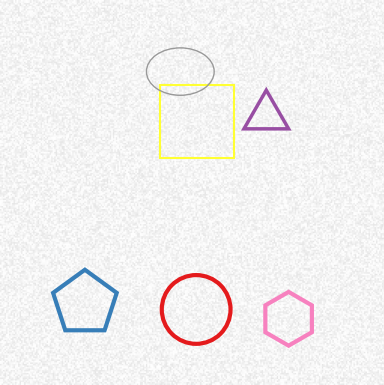[{"shape": "circle", "thickness": 3, "radius": 0.45, "center": [0.509, 0.196]}, {"shape": "pentagon", "thickness": 3, "radius": 0.43, "center": [0.221, 0.212]}, {"shape": "triangle", "thickness": 2.5, "radius": 0.33, "center": [0.692, 0.699]}, {"shape": "square", "thickness": 1.5, "radius": 0.48, "center": [0.512, 0.684]}, {"shape": "hexagon", "thickness": 3, "radius": 0.35, "center": [0.75, 0.172]}, {"shape": "oval", "thickness": 1, "radius": 0.44, "center": [0.468, 0.814]}]